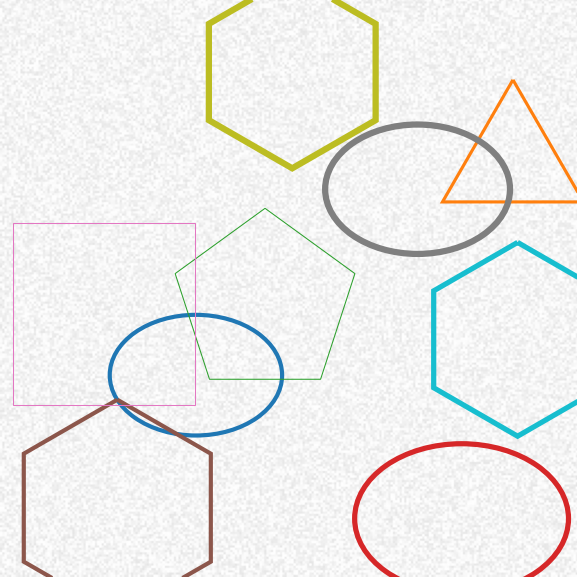[{"shape": "oval", "thickness": 2, "radius": 0.75, "center": [0.339, 0.349]}, {"shape": "triangle", "thickness": 1.5, "radius": 0.7, "center": [0.888, 0.72]}, {"shape": "pentagon", "thickness": 0.5, "radius": 0.82, "center": [0.459, 0.475]}, {"shape": "oval", "thickness": 2.5, "radius": 0.93, "center": [0.799, 0.101]}, {"shape": "hexagon", "thickness": 2, "radius": 0.93, "center": [0.203, 0.12]}, {"shape": "square", "thickness": 0.5, "radius": 0.79, "center": [0.179, 0.456]}, {"shape": "oval", "thickness": 3, "radius": 0.8, "center": [0.723, 0.671]}, {"shape": "hexagon", "thickness": 3, "radius": 0.83, "center": [0.506, 0.874]}, {"shape": "hexagon", "thickness": 2.5, "radius": 0.84, "center": [0.896, 0.412]}]